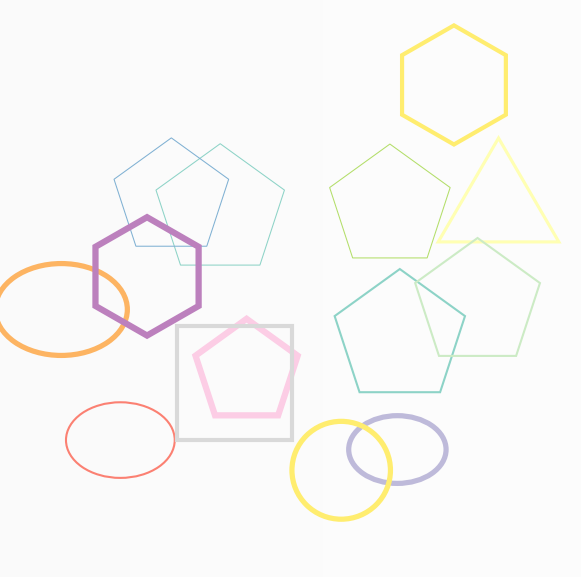[{"shape": "pentagon", "thickness": 0.5, "radius": 0.58, "center": [0.379, 0.634]}, {"shape": "pentagon", "thickness": 1, "radius": 0.59, "center": [0.688, 0.415]}, {"shape": "triangle", "thickness": 1.5, "radius": 0.6, "center": [0.858, 0.64]}, {"shape": "oval", "thickness": 2.5, "radius": 0.42, "center": [0.684, 0.221]}, {"shape": "oval", "thickness": 1, "radius": 0.47, "center": [0.207, 0.237]}, {"shape": "pentagon", "thickness": 0.5, "radius": 0.52, "center": [0.295, 0.657]}, {"shape": "oval", "thickness": 2.5, "radius": 0.57, "center": [0.105, 0.463]}, {"shape": "pentagon", "thickness": 0.5, "radius": 0.54, "center": [0.671, 0.641]}, {"shape": "pentagon", "thickness": 3, "radius": 0.46, "center": [0.424, 0.355]}, {"shape": "square", "thickness": 2, "radius": 0.5, "center": [0.403, 0.336]}, {"shape": "hexagon", "thickness": 3, "radius": 0.51, "center": [0.253, 0.521]}, {"shape": "pentagon", "thickness": 1, "radius": 0.56, "center": [0.822, 0.474]}, {"shape": "hexagon", "thickness": 2, "radius": 0.52, "center": [0.781, 0.852]}, {"shape": "circle", "thickness": 2.5, "radius": 0.42, "center": [0.587, 0.185]}]